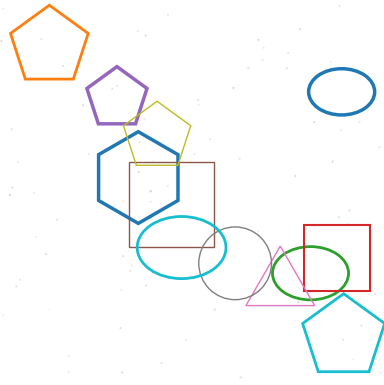[{"shape": "hexagon", "thickness": 2.5, "radius": 0.6, "center": [0.359, 0.539]}, {"shape": "oval", "thickness": 2.5, "radius": 0.43, "center": [0.887, 0.761]}, {"shape": "pentagon", "thickness": 2, "radius": 0.53, "center": [0.128, 0.88]}, {"shape": "oval", "thickness": 2, "radius": 0.49, "center": [0.807, 0.29]}, {"shape": "square", "thickness": 1.5, "radius": 0.43, "center": [0.875, 0.331]}, {"shape": "pentagon", "thickness": 2.5, "radius": 0.41, "center": [0.304, 0.745]}, {"shape": "square", "thickness": 1, "radius": 0.55, "center": [0.445, 0.469]}, {"shape": "triangle", "thickness": 1, "radius": 0.51, "center": [0.728, 0.258]}, {"shape": "circle", "thickness": 1, "radius": 0.47, "center": [0.611, 0.316]}, {"shape": "pentagon", "thickness": 1, "radius": 0.46, "center": [0.408, 0.645]}, {"shape": "oval", "thickness": 2, "radius": 0.58, "center": [0.472, 0.357]}, {"shape": "pentagon", "thickness": 2, "radius": 0.56, "center": [0.893, 0.125]}]